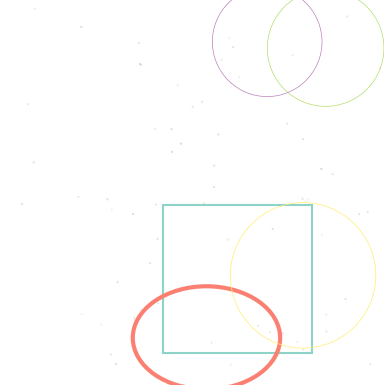[{"shape": "square", "thickness": 1.5, "radius": 0.96, "center": [0.617, 0.276]}, {"shape": "oval", "thickness": 3, "radius": 0.96, "center": [0.536, 0.122]}, {"shape": "circle", "thickness": 0.5, "radius": 0.76, "center": [0.846, 0.875]}, {"shape": "circle", "thickness": 0.5, "radius": 0.71, "center": [0.694, 0.892]}, {"shape": "circle", "thickness": 0.5, "radius": 0.94, "center": [0.787, 0.285]}]